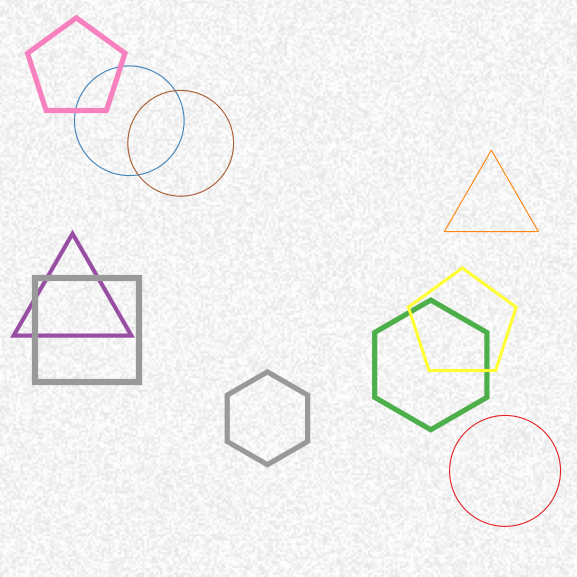[{"shape": "circle", "thickness": 0.5, "radius": 0.48, "center": [0.875, 0.184]}, {"shape": "circle", "thickness": 0.5, "radius": 0.47, "center": [0.224, 0.79]}, {"shape": "hexagon", "thickness": 2.5, "radius": 0.56, "center": [0.746, 0.367]}, {"shape": "triangle", "thickness": 2, "radius": 0.59, "center": [0.126, 0.477]}, {"shape": "triangle", "thickness": 0.5, "radius": 0.47, "center": [0.851, 0.645]}, {"shape": "pentagon", "thickness": 1.5, "radius": 0.49, "center": [0.801, 0.437]}, {"shape": "circle", "thickness": 0.5, "radius": 0.46, "center": [0.313, 0.751]}, {"shape": "pentagon", "thickness": 2.5, "radius": 0.44, "center": [0.132, 0.88]}, {"shape": "square", "thickness": 3, "radius": 0.45, "center": [0.151, 0.428]}, {"shape": "hexagon", "thickness": 2.5, "radius": 0.4, "center": [0.463, 0.275]}]